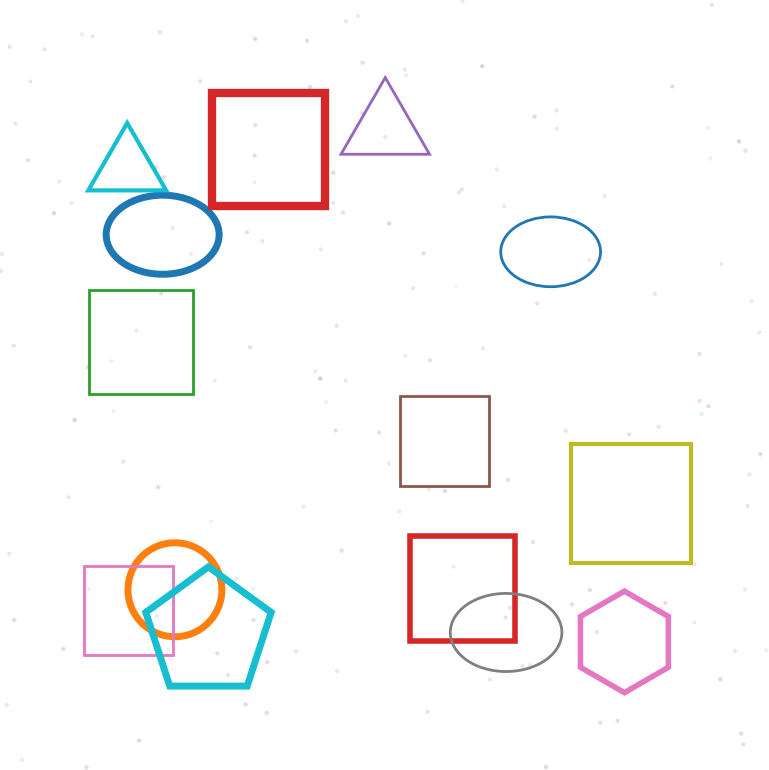[{"shape": "oval", "thickness": 1, "radius": 0.32, "center": [0.715, 0.673]}, {"shape": "oval", "thickness": 2.5, "radius": 0.37, "center": [0.211, 0.695]}, {"shape": "circle", "thickness": 2.5, "radius": 0.3, "center": [0.227, 0.234]}, {"shape": "square", "thickness": 1, "radius": 0.34, "center": [0.183, 0.556]}, {"shape": "square", "thickness": 2, "radius": 0.34, "center": [0.601, 0.236]}, {"shape": "square", "thickness": 3, "radius": 0.37, "center": [0.349, 0.806]}, {"shape": "triangle", "thickness": 1, "radius": 0.33, "center": [0.5, 0.833]}, {"shape": "square", "thickness": 1, "radius": 0.29, "center": [0.577, 0.428]}, {"shape": "square", "thickness": 1, "radius": 0.29, "center": [0.167, 0.207]}, {"shape": "hexagon", "thickness": 2, "radius": 0.33, "center": [0.811, 0.166]}, {"shape": "oval", "thickness": 1, "radius": 0.36, "center": [0.657, 0.179]}, {"shape": "square", "thickness": 1.5, "radius": 0.39, "center": [0.819, 0.346]}, {"shape": "triangle", "thickness": 1.5, "radius": 0.29, "center": [0.165, 0.782]}, {"shape": "pentagon", "thickness": 2.5, "radius": 0.43, "center": [0.271, 0.178]}]